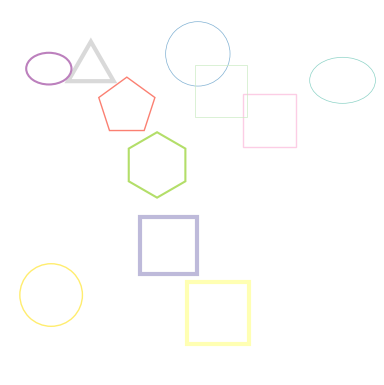[{"shape": "oval", "thickness": 0.5, "radius": 0.43, "center": [0.89, 0.791]}, {"shape": "square", "thickness": 3, "radius": 0.41, "center": [0.566, 0.187]}, {"shape": "square", "thickness": 3, "radius": 0.37, "center": [0.437, 0.363]}, {"shape": "pentagon", "thickness": 1, "radius": 0.38, "center": [0.329, 0.723]}, {"shape": "circle", "thickness": 0.5, "radius": 0.42, "center": [0.514, 0.86]}, {"shape": "hexagon", "thickness": 1.5, "radius": 0.42, "center": [0.408, 0.572]}, {"shape": "square", "thickness": 1, "radius": 0.34, "center": [0.7, 0.686]}, {"shape": "triangle", "thickness": 3, "radius": 0.34, "center": [0.236, 0.823]}, {"shape": "oval", "thickness": 1.5, "radius": 0.29, "center": [0.127, 0.822]}, {"shape": "square", "thickness": 0.5, "radius": 0.34, "center": [0.574, 0.763]}, {"shape": "circle", "thickness": 1, "radius": 0.41, "center": [0.133, 0.234]}]